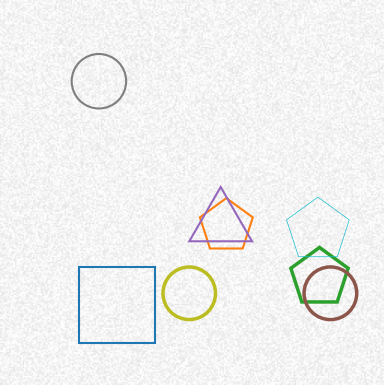[{"shape": "square", "thickness": 1.5, "radius": 0.5, "center": [0.304, 0.208]}, {"shape": "pentagon", "thickness": 1.5, "radius": 0.36, "center": [0.588, 0.413]}, {"shape": "pentagon", "thickness": 2.5, "radius": 0.39, "center": [0.83, 0.279]}, {"shape": "triangle", "thickness": 1.5, "radius": 0.47, "center": [0.573, 0.42]}, {"shape": "circle", "thickness": 2.5, "radius": 0.34, "center": [0.858, 0.238]}, {"shape": "circle", "thickness": 1.5, "radius": 0.35, "center": [0.257, 0.789]}, {"shape": "circle", "thickness": 2.5, "radius": 0.34, "center": [0.492, 0.238]}, {"shape": "pentagon", "thickness": 0.5, "radius": 0.43, "center": [0.826, 0.402]}]